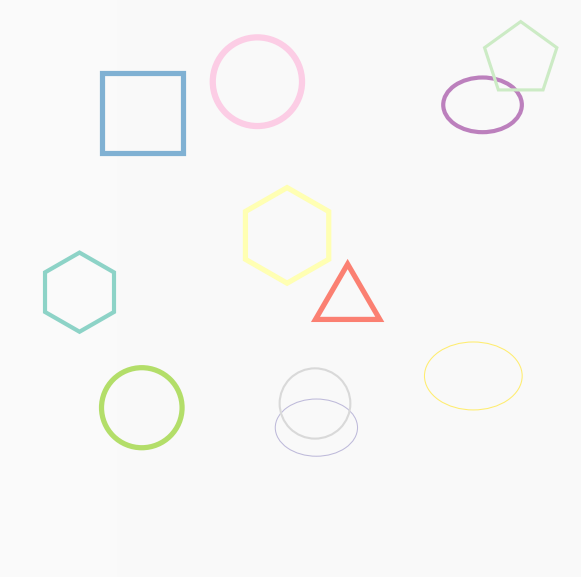[{"shape": "hexagon", "thickness": 2, "radius": 0.34, "center": [0.137, 0.493]}, {"shape": "hexagon", "thickness": 2.5, "radius": 0.41, "center": [0.494, 0.592]}, {"shape": "oval", "thickness": 0.5, "radius": 0.35, "center": [0.544, 0.259]}, {"shape": "triangle", "thickness": 2.5, "radius": 0.32, "center": [0.598, 0.478]}, {"shape": "square", "thickness": 2.5, "radius": 0.35, "center": [0.245, 0.804]}, {"shape": "circle", "thickness": 2.5, "radius": 0.35, "center": [0.244, 0.293]}, {"shape": "circle", "thickness": 3, "radius": 0.38, "center": [0.443, 0.858]}, {"shape": "circle", "thickness": 1, "radius": 0.3, "center": [0.542, 0.3]}, {"shape": "oval", "thickness": 2, "radius": 0.34, "center": [0.83, 0.818]}, {"shape": "pentagon", "thickness": 1.5, "radius": 0.33, "center": [0.896, 0.896]}, {"shape": "oval", "thickness": 0.5, "radius": 0.42, "center": [0.814, 0.348]}]